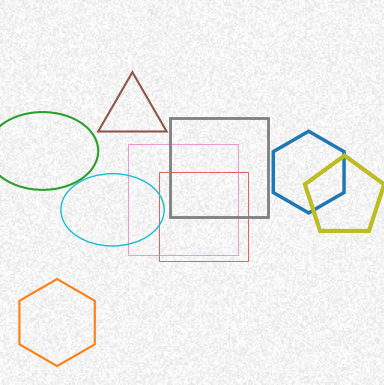[{"shape": "hexagon", "thickness": 2.5, "radius": 0.53, "center": [0.802, 0.553]}, {"shape": "hexagon", "thickness": 1.5, "radius": 0.57, "center": [0.148, 0.162]}, {"shape": "oval", "thickness": 1.5, "radius": 0.72, "center": [0.111, 0.608]}, {"shape": "square", "thickness": 0.5, "radius": 0.58, "center": [0.529, 0.438]}, {"shape": "triangle", "thickness": 1.5, "radius": 0.51, "center": [0.344, 0.71]}, {"shape": "square", "thickness": 0.5, "radius": 0.72, "center": [0.476, 0.482]}, {"shape": "square", "thickness": 2, "radius": 0.64, "center": [0.569, 0.564]}, {"shape": "pentagon", "thickness": 3, "radius": 0.54, "center": [0.895, 0.488]}, {"shape": "oval", "thickness": 1, "radius": 0.67, "center": [0.292, 0.455]}]